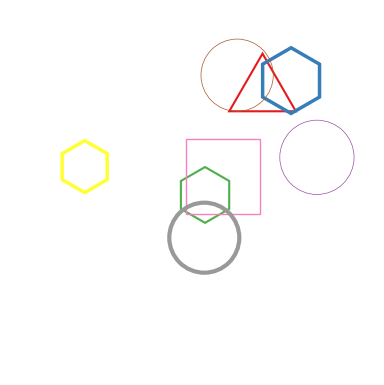[{"shape": "triangle", "thickness": 1.5, "radius": 0.5, "center": [0.682, 0.761]}, {"shape": "hexagon", "thickness": 2.5, "radius": 0.43, "center": [0.756, 0.791]}, {"shape": "hexagon", "thickness": 1.5, "radius": 0.36, "center": [0.533, 0.494]}, {"shape": "circle", "thickness": 0.5, "radius": 0.48, "center": [0.823, 0.591]}, {"shape": "hexagon", "thickness": 2.5, "radius": 0.34, "center": [0.22, 0.567]}, {"shape": "circle", "thickness": 0.5, "radius": 0.47, "center": [0.616, 0.805]}, {"shape": "square", "thickness": 1, "radius": 0.49, "center": [0.579, 0.542]}, {"shape": "circle", "thickness": 3, "radius": 0.45, "center": [0.531, 0.383]}]